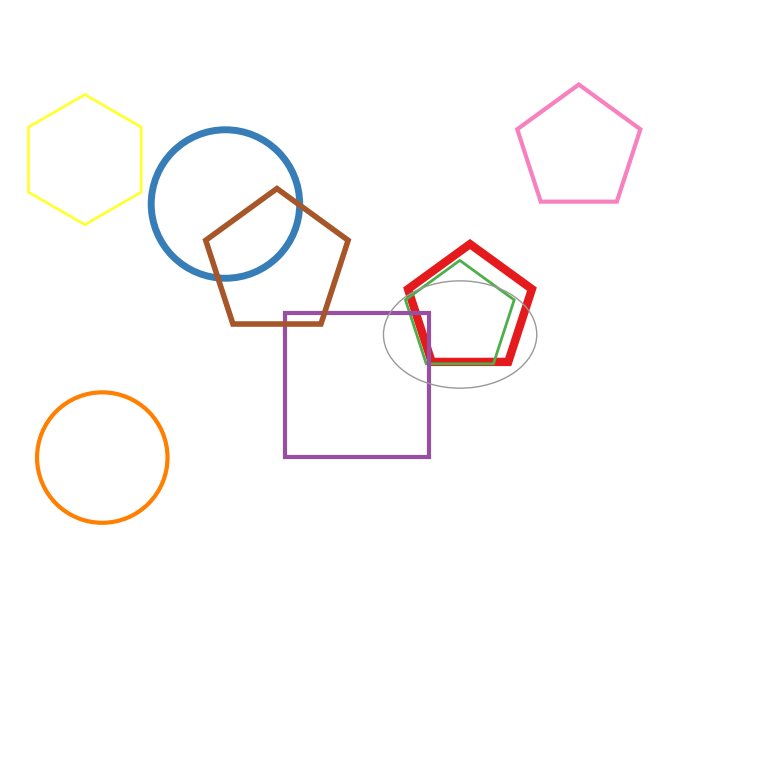[{"shape": "pentagon", "thickness": 3, "radius": 0.42, "center": [0.61, 0.598]}, {"shape": "circle", "thickness": 2.5, "radius": 0.48, "center": [0.293, 0.735]}, {"shape": "pentagon", "thickness": 1, "radius": 0.37, "center": [0.597, 0.588]}, {"shape": "square", "thickness": 1.5, "radius": 0.47, "center": [0.464, 0.5]}, {"shape": "circle", "thickness": 1.5, "radius": 0.42, "center": [0.133, 0.406]}, {"shape": "hexagon", "thickness": 1, "radius": 0.42, "center": [0.11, 0.793]}, {"shape": "pentagon", "thickness": 2, "radius": 0.49, "center": [0.36, 0.658]}, {"shape": "pentagon", "thickness": 1.5, "radius": 0.42, "center": [0.752, 0.806]}, {"shape": "oval", "thickness": 0.5, "radius": 0.5, "center": [0.598, 0.566]}]